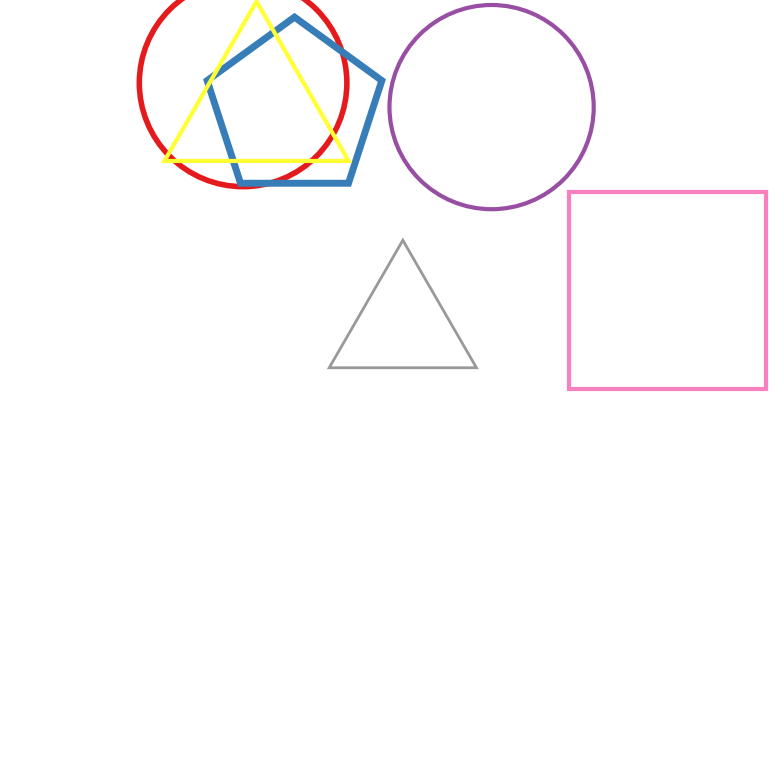[{"shape": "circle", "thickness": 2, "radius": 0.67, "center": [0.316, 0.892]}, {"shape": "pentagon", "thickness": 2.5, "radius": 0.6, "center": [0.382, 0.858]}, {"shape": "circle", "thickness": 1.5, "radius": 0.66, "center": [0.638, 0.861]}, {"shape": "triangle", "thickness": 1.5, "radius": 0.69, "center": [0.333, 0.86]}, {"shape": "square", "thickness": 1.5, "radius": 0.64, "center": [0.867, 0.622]}, {"shape": "triangle", "thickness": 1, "radius": 0.55, "center": [0.523, 0.578]}]